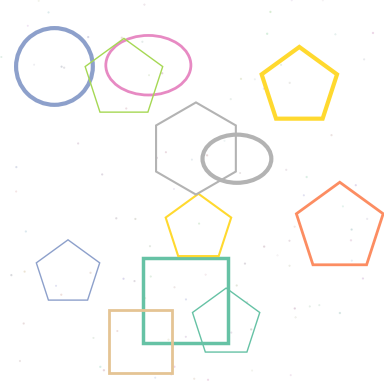[{"shape": "pentagon", "thickness": 1, "radius": 0.46, "center": [0.587, 0.16]}, {"shape": "square", "thickness": 2.5, "radius": 0.55, "center": [0.482, 0.22]}, {"shape": "pentagon", "thickness": 2, "radius": 0.59, "center": [0.883, 0.408]}, {"shape": "pentagon", "thickness": 1, "radius": 0.43, "center": [0.177, 0.291]}, {"shape": "circle", "thickness": 3, "radius": 0.5, "center": [0.141, 0.827]}, {"shape": "oval", "thickness": 2, "radius": 0.55, "center": [0.385, 0.831]}, {"shape": "pentagon", "thickness": 1, "radius": 0.53, "center": [0.322, 0.794]}, {"shape": "pentagon", "thickness": 1.5, "radius": 0.45, "center": [0.515, 0.407]}, {"shape": "pentagon", "thickness": 3, "radius": 0.51, "center": [0.778, 0.775]}, {"shape": "square", "thickness": 2, "radius": 0.41, "center": [0.365, 0.113]}, {"shape": "oval", "thickness": 3, "radius": 0.45, "center": [0.615, 0.588]}, {"shape": "hexagon", "thickness": 1.5, "radius": 0.6, "center": [0.509, 0.614]}]